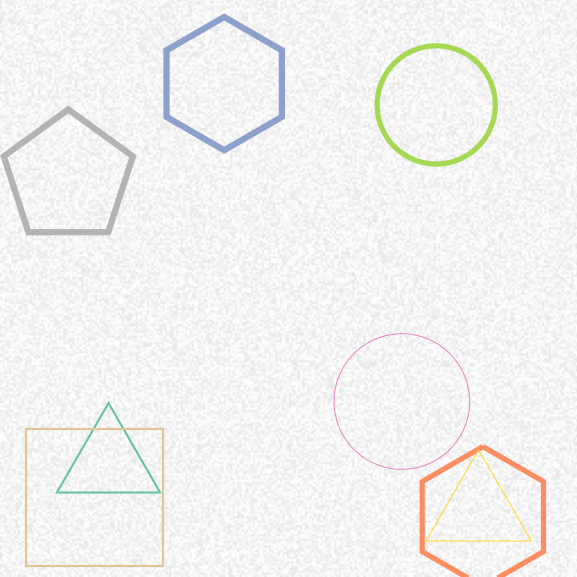[{"shape": "triangle", "thickness": 1, "radius": 0.52, "center": [0.188, 0.198]}, {"shape": "hexagon", "thickness": 2.5, "radius": 0.61, "center": [0.836, 0.105]}, {"shape": "hexagon", "thickness": 3, "radius": 0.58, "center": [0.388, 0.854]}, {"shape": "circle", "thickness": 0.5, "radius": 0.59, "center": [0.696, 0.304]}, {"shape": "circle", "thickness": 2.5, "radius": 0.51, "center": [0.755, 0.817]}, {"shape": "triangle", "thickness": 0.5, "radius": 0.53, "center": [0.829, 0.115]}, {"shape": "square", "thickness": 1, "radius": 0.59, "center": [0.163, 0.137]}, {"shape": "pentagon", "thickness": 3, "radius": 0.59, "center": [0.118, 0.692]}]